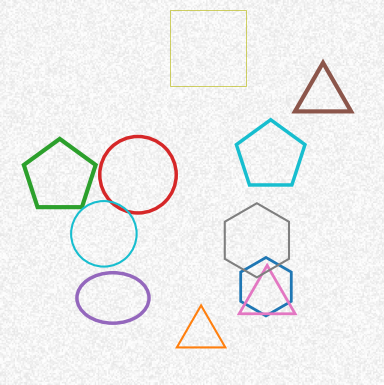[{"shape": "hexagon", "thickness": 2, "radius": 0.38, "center": [0.691, 0.255]}, {"shape": "triangle", "thickness": 1.5, "radius": 0.36, "center": [0.522, 0.134]}, {"shape": "pentagon", "thickness": 3, "radius": 0.49, "center": [0.155, 0.541]}, {"shape": "circle", "thickness": 2.5, "radius": 0.5, "center": [0.358, 0.546]}, {"shape": "oval", "thickness": 2.5, "radius": 0.47, "center": [0.293, 0.226]}, {"shape": "triangle", "thickness": 3, "radius": 0.42, "center": [0.839, 0.753]}, {"shape": "triangle", "thickness": 2, "radius": 0.42, "center": [0.694, 0.227]}, {"shape": "hexagon", "thickness": 1.5, "radius": 0.48, "center": [0.667, 0.376]}, {"shape": "square", "thickness": 0.5, "radius": 0.49, "center": [0.541, 0.876]}, {"shape": "circle", "thickness": 1.5, "radius": 0.43, "center": [0.27, 0.393]}, {"shape": "pentagon", "thickness": 2.5, "radius": 0.47, "center": [0.703, 0.595]}]